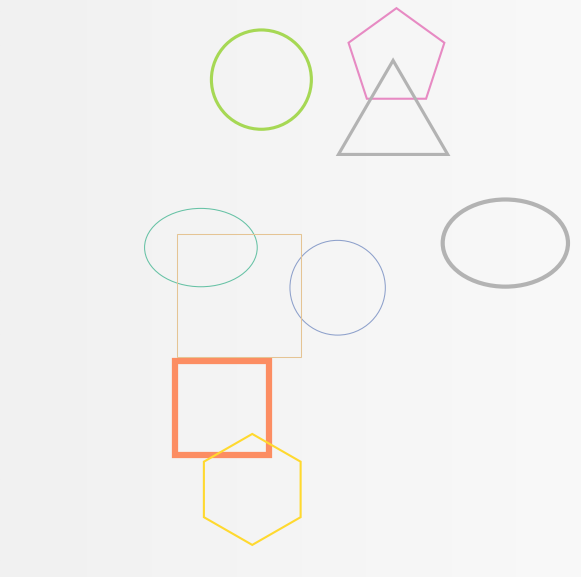[{"shape": "oval", "thickness": 0.5, "radius": 0.48, "center": [0.346, 0.57]}, {"shape": "square", "thickness": 3, "radius": 0.41, "center": [0.382, 0.293]}, {"shape": "circle", "thickness": 0.5, "radius": 0.41, "center": [0.581, 0.501]}, {"shape": "pentagon", "thickness": 1, "radius": 0.43, "center": [0.682, 0.898]}, {"shape": "circle", "thickness": 1.5, "radius": 0.43, "center": [0.45, 0.861]}, {"shape": "hexagon", "thickness": 1, "radius": 0.48, "center": [0.434, 0.152]}, {"shape": "square", "thickness": 0.5, "radius": 0.53, "center": [0.411, 0.488]}, {"shape": "triangle", "thickness": 1.5, "radius": 0.54, "center": [0.676, 0.786]}, {"shape": "oval", "thickness": 2, "radius": 0.54, "center": [0.869, 0.578]}]